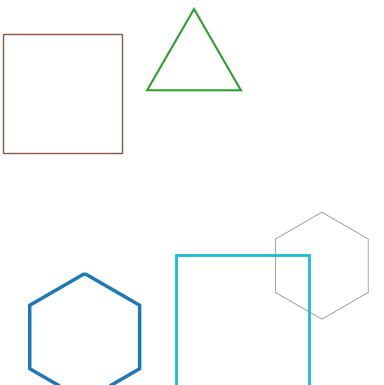[{"shape": "hexagon", "thickness": 2.5, "radius": 0.82, "center": [0.22, 0.125]}, {"shape": "triangle", "thickness": 1.5, "radius": 0.7, "center": [0.504, 0.836]}, {"shape": "square", "thickness": 1, "radius": 0.78, "center": [0.162, 0.758]}, {"shape": "hexagon", "thickness": 0.5, "radius": 0.69, "center": [0.836, 0.31]}, {"shape": "square", "thickness": 2, "radius": 0.87, "center": [0.63, 0.163]}]